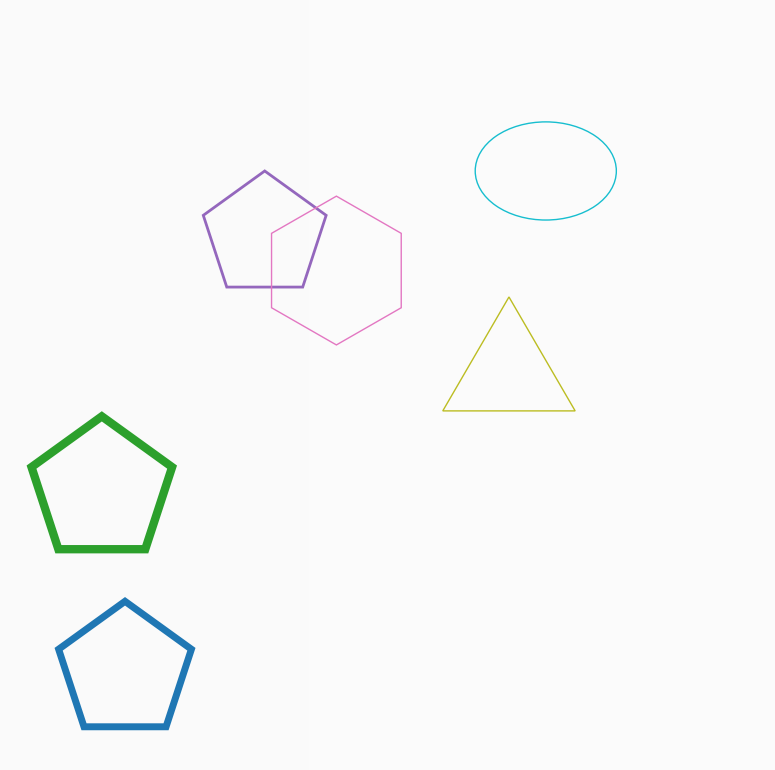[{"shape": "pentagon", "thickness": 2.5, "radius": 0.45, "center": [0.161, 0.129]}, {"shape": "pentagon", "thickness": 3, "radius": 0.48, "center": [0.131, 0.364]}, {"shape": "pentagon", "thickness": 1, "radius": 0.42, "center": [0.342, 0.695]}, {"shape": "hexagon", "thickness": 0.5, "radius": 0.48, "center": [0.434, 0.649]}, {"shape": "triangle", "thickness": 0.5, "radius": 0.49, "center": [0.657, 0.516]}, {"shape": "oval", "thickness": 0.5, "radius": 0.46, "center": [0.704, 0.778]}]